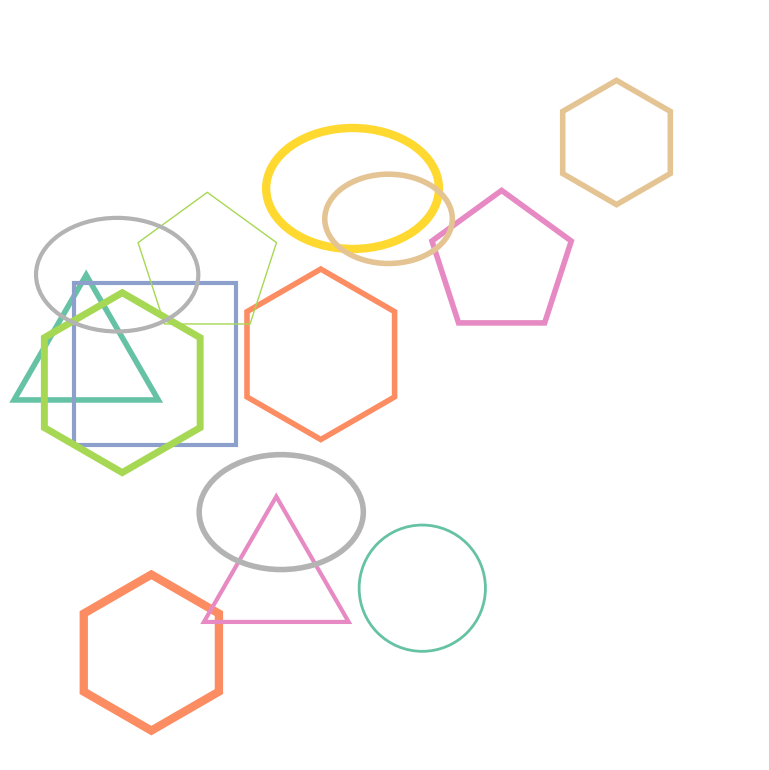[{"shape": "triangle", "thickness": 2, "radius": 0.54, "center": [0.112, 0.535]}, {"shape": "circle", "thickness": 1, "radius": 0.41, "center": [0.548, 0.236]}, {"shape": "hexagon", "thickness": 2, "radius": 0.55, "center": [0.417, 0.54]}, {"shape": "hexagon", "thickness": 3, "radius": 0.51, "center": [0.197, 0.152]}, {"shape": "square", "thickness": 1.5, "radius": 0.53, "center": [0.201, 0.528]}, {"shape": "triangle", "thickness": 1.5, "radius": 0.54, "center": [0.359, 0.247]}, {"shape": "pentagon", "thickness": 2, "radius": 0.48, "center": [0.651, 0.658]}, {"shape": "hexagon", "thickness": 2.5, "radius": 0.58, "center": [0.159, 0.503]}, {"shape": "pentagon", "thickness": 0.5, "radius": 0.47, "center": [0.269, 0.656]}, {"shape": "oval", "thickness": 3, "radius": 0.56, "center": [0.458, 0.755]}, {"shape": "oval", "thickness": 2, "radius": 0.41, "center": [0.505, 0.716]}, {"shape": "hexagon", "thickness": 2, "radius": 0.4, "center": [0.801, 0.815]}, {"shape": "oval", "thickness": 1.5, "radius": 0.53, "center": [0.152, 0.643]}, {"shape": "oval", "thickness": 2, "radius": 0.53, "center": [0.365, 0.335]}]